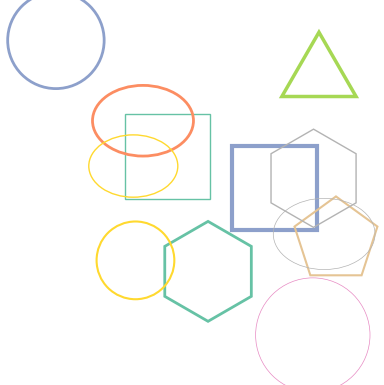[{"shape": "square", "thickness": 1, "radius": 0.56, "center": [0.436, 0.594]}, {"shape": "hexagon", "thickness": 2, "radius": 0.65, "center": [0.54, 0.295]}, {"shape": "oval", "thickness": 2, "radius": 0.66, "center": [0.371, 0.686]}, {"shape": "circle", "thickness": 2, "radius": 0.63, "center": [0.145, 0.895]}, {"shape": "square", "thickness": 3, "radius": 0.55, "center": [0.714, 0.512]}, {"shape": "circle", "thickness": 0.5, "radius": 0.74, "center": [0.812, 0.13]}, {"shape": "triangle", "thickness": 2.5, "radius": 0.56, "center": [0.828, 0.805]}, {"shape": "oval", "thickness": 1, "radius": 0.58, "center": [0.346, 0.569]}, {"shape": "circle", "thickness": 1.5, "radius": 0.5, "center": [0.352, 0.324]}, {"shape": "pentagon", "thickness": 1.5, "radius": 0.57, "center": [0.873, 0.377]}, {"shape": "hexagon", "thickness": 1, "radius": 0.64, "center": [0.814, 0.537]}, {"shape": "oval", "thickness": 0.5, "radius": 0.66, "center": [0.842, 0.392]}]